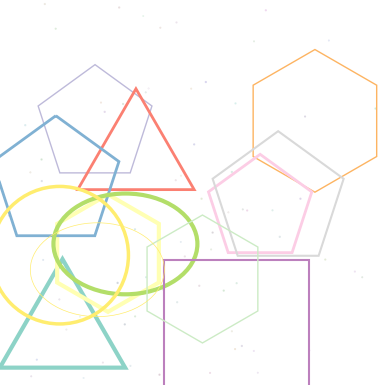[{"shape": "triangle", "thickness": 3, "radius": 0.94, "center": [0.162, 0.139]}, {"shape": "hexagon", "thickness": 3, "radius": 0.76, "center": [0.281, 0.342]}, {"shape": "pentagon", "thickness": 1, "radius": 0.78, "center": [0.247, 0.677]}, {"shape": "triangle", "thickness": 2, "radius": 0.87, "center": [0.353, 0.595]}, {"shape": "pentagon", "thickness": 2, "radius": 0.86, "center": [0.145, 0.527]}, {"shape": "hexagon", "thickness": 1, "radius": 0.93, "center": [0.818, 0.686]}, {"shape": "oval", "thickness": 3, "radius": 0.93, "center": [0.326, 0.366]}, {"shape": "pentagon", "thickness": 2, "radius": 0.71, "center": [0.676, 0.458]}, {"shape": "pentagon", "thickness": 1.5, "radius": 0.89, "center": [0.722, 0.48]}, {"shape": "square", "thickness": 1.5, "radius": 0.94, "center": [0.615, 0.136]}, {"shape": "hexagon", "thickness": 1, "radius": 0.83, "center": [0.526, 0.275]}, {"shape": "oval", "thickness": 0.5, "radius": 0.87, "center": [0.253, 0.299]}, {"shape": "circle", "thickness": 2.5, "radius": 0.89, "center": [0.155, 0.337]}]